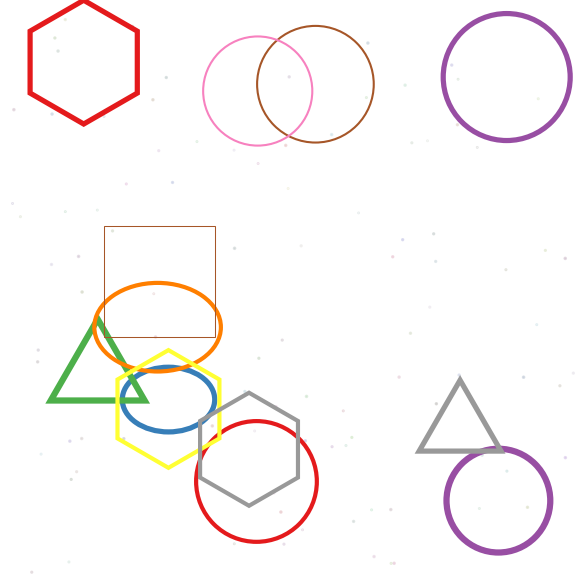[{"shape": "hexagon", "thickness": 2.5, "radius": 0.54, "center": [0.145, 0.892]}, {"shape": "circle", "thickness": 2, "radius": 0.52, "center": [0.444, 0.165]}, {"shape": "oval", "thickness": 2.5, "radius": 0.4, "center": [0.292, 0.307]}, {"shape": "triangle", "thickness": 3, "radius": 0.47, "center": [0.169, 0.353]}, {"shape": "circle", "thickness": 3, "radius": 0.45, "center": [0.863, 0.132]}, {"shape": "circle", "thickness": 2.5, "radius": 0.55, "center": [0.877, 0.866]}, {"shape": "oval", "thickness": 2, "radius": 0.55, "center": [0.273, 0.433]}, {"shape": "hexagon", "thickness": 2, "radius": 0.51, "center": [0.292, 0.291]}, {"shape": "square", "thickness": 0.5, "radius": 0.48, "center": [0.276, 0.512]}, {"shape": "circle", "thickness": 1, "radius": 0.5, "center": [0.546, 0.853]}, {"shape": "circle", "thickness": 1, "radius": 0.47, "center": [0.446, 0.842]}, {"shape": "hexagon", "thickness": 2, "radius": 0.49, "center": [0.431, 0.221]}, {"shape": "triangle", "thickness": 2.5, "radius": 0.41, "center": [0.797, 0.259]}]